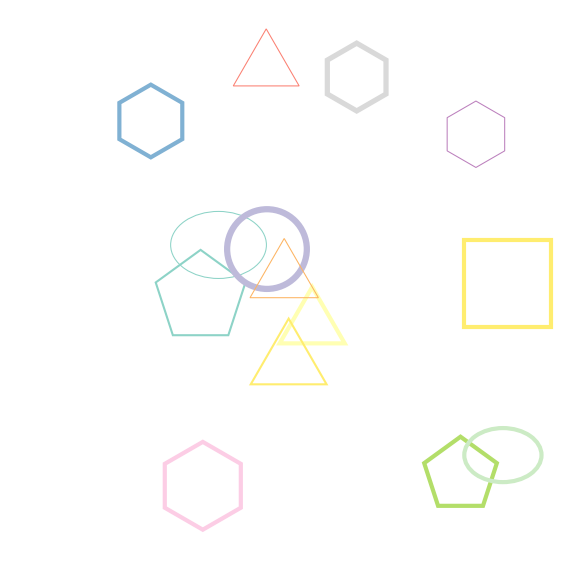[{"shape": "pentagon", "thickness": 1, "radius": 0.41, "center": [0.347, 0.485]}, {"shape": "oval", "thickness": 0.5, "radius": 0.41, "center": [0.378, 0.575]}, {"shape": "triangle", "thickness": 2, "radius": 0.33, "center": [0.541, 0.437]}, {"shape": "circle", "thickness": 3, "radius": 0.34, "center": [0.462, 0.568]}, {"shape": "triangle", "thickness": 0.5, "radius": 0.33, "center": [0.461, 0.883]}, {"shape": "hexagon", "thickness": 2, "radius": 0.31, "center": [0.261, 0.79]}, {"shape": "triangle", "thickness": 0.5, "radius": 0.34, "center": [0.492, 0.518]}, {"shape": "pentagon", "thickness": 2, "radius": 0.33, "center": [0.797, 0.177]}, {"shape": "hexagon", "thickness": 2, "radius": 0.38, "center": [0.351, 0.158]}, {"shape": "hexagon", "thickness": 2.5, "radius": 0.29, "center": [0.618, 0.866]}, {"shape": "hexagon", "thickness": 0.5, "radius": 0.29, "center": [0.824, 0.767]}, {"shape": "oval", "thickness": 2, "radius": 0.33, "center": [0.871, 0.211]}, {"shape": "triangle", "thickness": 1, "radius": 0.38, "center": [0.5, 0.372]}, {"shape": "square", "thickness": 2, "radius": 0.38, "center": [0.879, 0.508]}]